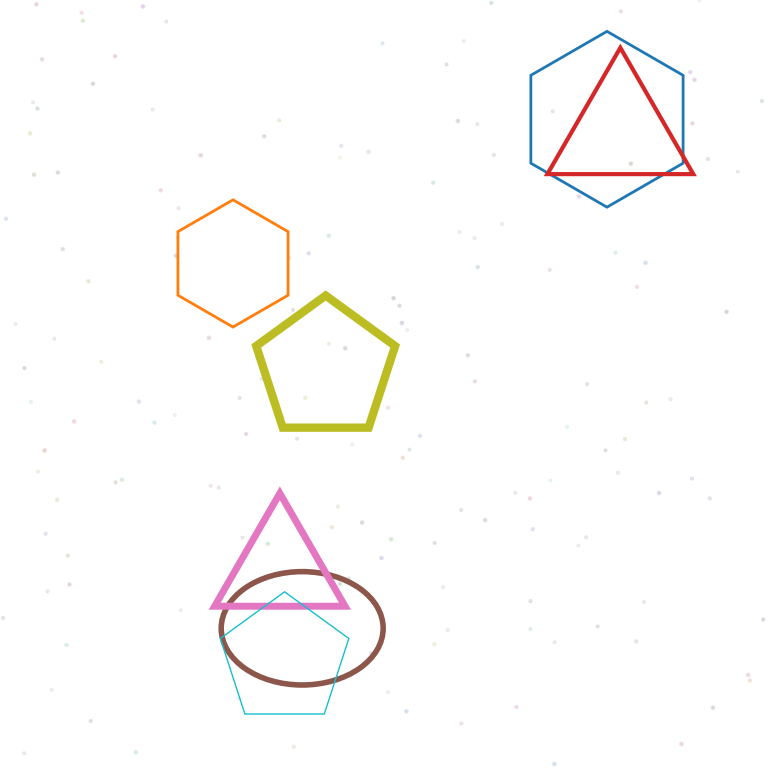[{"shape": "hexagon", "thickness": 1, "radius": 0.57, "center": [0.788, 0.845]}, {"shape": "hexagon", "thickness": 1, "radius": 0.41, "center": [0.303, 0.658]}, {"shape": "triangle", "thickness": 1.5, "radius": 0.55, "center": [0.806, 0.829]}, {"shape": "oval", "thickness": 2, "radius": 0.53, "center": [0.392, 0.184]}, {"shape": "triangle", "thickness": 2.5, "radius": 0.49, "center": [0.363, 0.262]}, {"shape": "pentagon", "thickness": 3, "radius": 0.47, "center": [0.423, 0.521]}, {"shape": "pentagon", "thickness": 0.5, "radius": 0.44, "center": [0.37, 0.144]}]